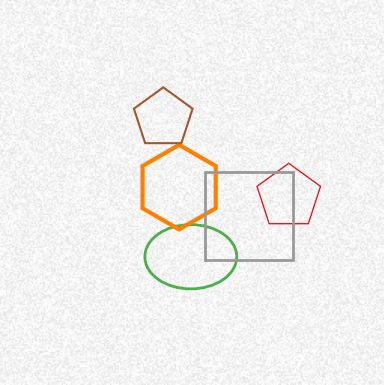[{"shape": "pentagon", "thickness": 1, "radius": 0.43, "center": [0.75, 0.489]}, {"shape": "oval", "thickness": 2, "radius": 0.6, "center": [0.496, 0.333]}, {"shape": "hexagon", "thickness": 3, "radius": 0.55, "center": [0.465, 0.514]}, {"shape": "pentagon", "thickness": 1.5, "radius": 0.4, "center": [0.424, 0.693]}, {"shape": "square", "thickness": 2, "radius": 0.57, "center": [0.647, 0.439]}]